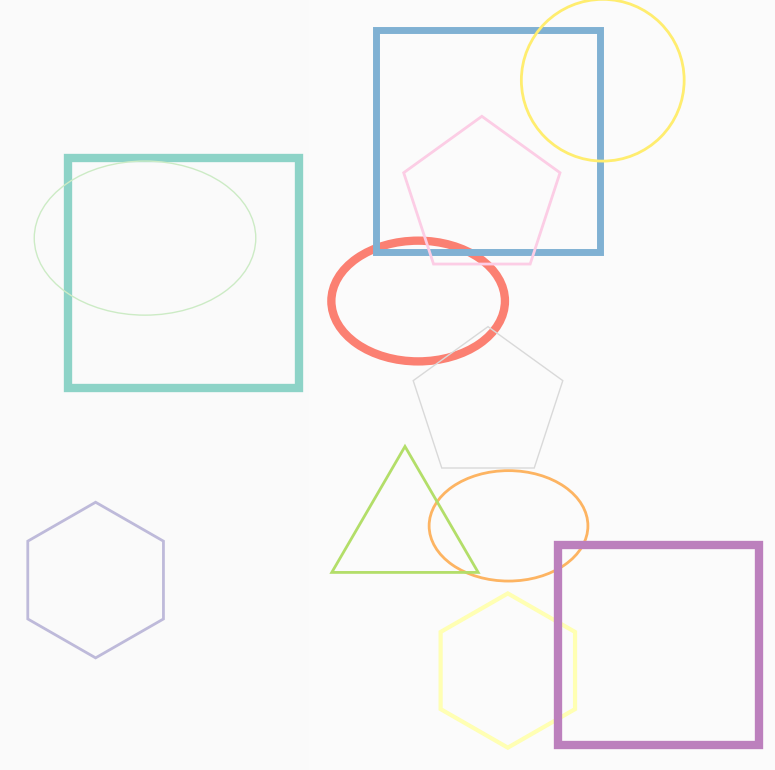[{"shape": "square", "thickness": 3, "radius": 0.75, "center": [0.237, 0.645]}, {"shape": "hexagon", "thickness": 1.5, "radius": 0.5, "center": [0.655, 0.129]}, {"shape": "hexagon", "thickness": 1, "radius": 0.51, "center": [0.123, 0.247]}, {"shape": "oval", "thickness": 3, "radius": 0.56, "center": [0.54, 0.609]}, {"shape": "square", "thickness": 2.5, "radius": 0.72, "center": [0.629, 0.817]}, {"shape": "oval", "thickness": 1, "radius": 0.51, "center": [0.656, 0.317]}, {"shape": "triangle", "thickness": 1, "radius": 0.55, "center": [0.523, 0.311]}, {"shape": "pentagon", "thickness": 1, "radius": 0.53, "center": [0.622, 0.743]}, {"shape": "pentagon", "thickness": 0.5, "radius": 0.51, "center": [0.63, 0.474]}, {"shape": "square", "thickness": 3, "radius": 0.65, "center": [0.849, 0.162]}, {"shape": "oval", "thickness": 0.5, "radius": 0.71, "center": [0.187, 0.691]}, {"shape": "circle", "thickness": 1, "radius": 0.53, "center": [0.778, 0.896]}]